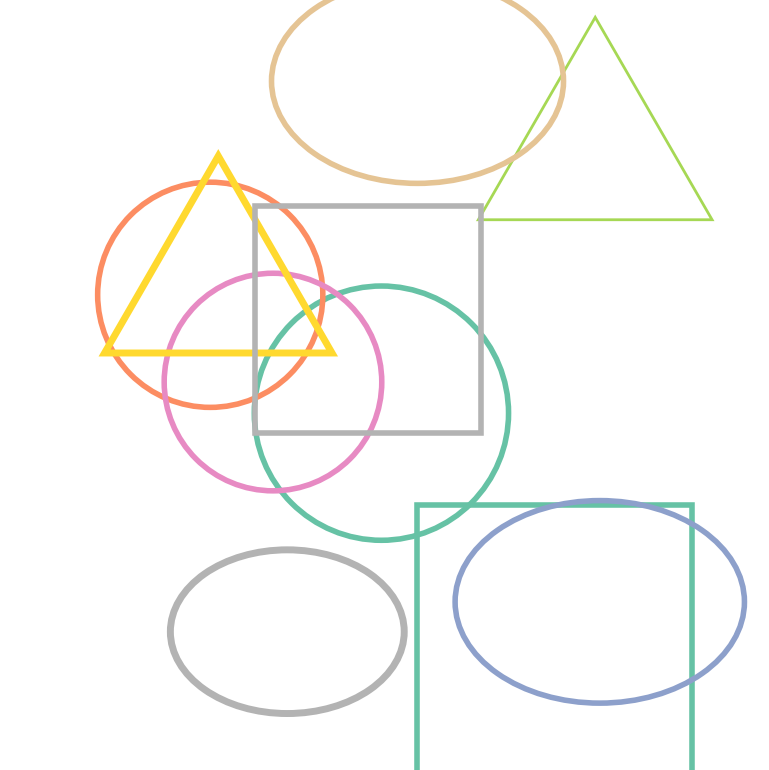[{"shape": "square", "thickness": 2, "radius": 0.89, "center": [0.721, 0.165]}, {"shape": "circle", "thickness": 2, "radius": 0.83, "center": [0.495, 0.463]}, {"shape": "circle", "thickness": 2, "radius": 0.73, "center": [0.273, 0.617]}, {"shape": "oval", "thickness": 2, "radius": 0.94, "center": [0.779, 0.218]}, {"shape": "circle", "thickness": 2, "radius": 0.71, "center": [0.355, 0.504]}, {"shape": "triangle", "thickness": 1, "radius": 0.88, "center": [0.773, 0.802]}, {"shape": "triangle", "thickness": 2.5, "radius": 0.85, "center": [0.283, 0.627]}, {"shape": "oval", "thickness": 2, "radius": 0.95, "center": [0.542, 0.895]}, {"shape": "oval", "thickness": 2.5, "radius": 0.76, "center": [0.373, 0.18]}, {"shape": "square", "thickness": 2, "radius": 0.73, "center": [0.477, 0.585]}]